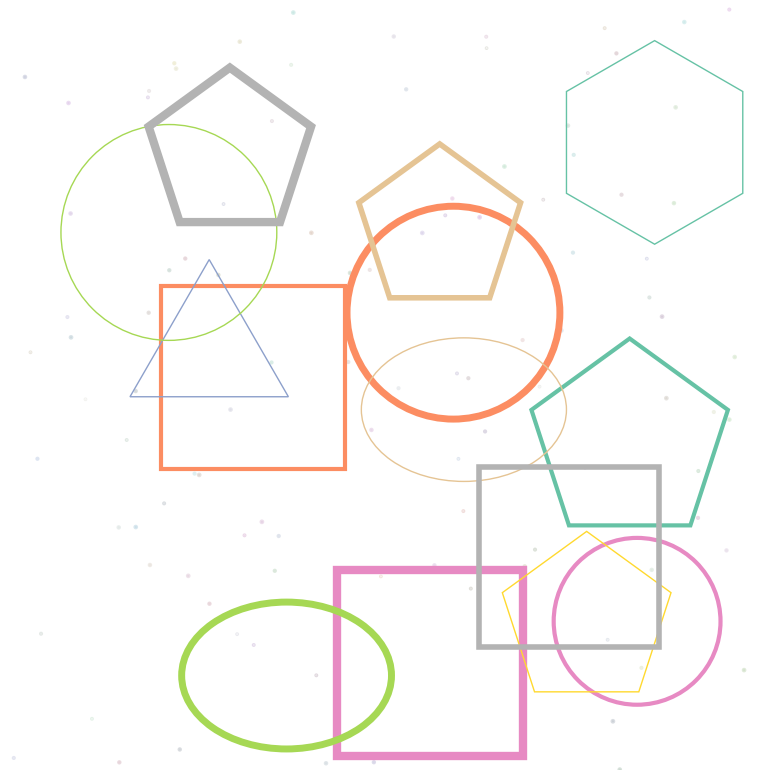[{"shape": "hexagon", "thickness": 0.5, "radius": 0.66, "center": [0.85, 0.815]}, {"shape": "pentagon", "thickness": 1.5, "radius": 0.67, "center": [0.818, 0.426]}, {"shape": "square", "thickness": 1.5, "radius": 0.6, "center": [0.329, 0.51]}, {"shape": "circle", "thickness": 2.5, "radius": 0.69, "center": [0.589, 0.594]}, {"shape": "triangle", "thickness": 0.5, "radius": 0.59, "center": [0.272, 0.544]}, {"shape": "square", "thickness": 3, "radius": 0.6, "center": [0.558, 0.139]}, {"shape": "circle", "thickness": 1.5, "radius": 0.54, "center": [0.827, 0.193]}, {"shape": "circle", "thickness": 0.5, "radius": 0.7, "center": [0.219, 0.698]}, {"shape": "oval", "thickness": 2.5, "radius": 0.68, "center": [0.372, 0.123]}, {"shape": "pentagon", "thickness": 0.5, "radius": 0.58, "center": [0.762, 0.195]}, {"shape": "oval", "thickness": 0.5, "radius": 0.67, "center": [0.602, 0.468]}, {"shape": "pentagon", "thickness": 2, "radius": 0.55, "center": [0.571, 0.703]}, {"shape": "pentagon", "thickness": 3, "radius": 0.55, "center": [0.298, 0.801]}, {"shape": "square", "thickness": 2, "radius": 0.58, "center": [0.739, 0.277]}]